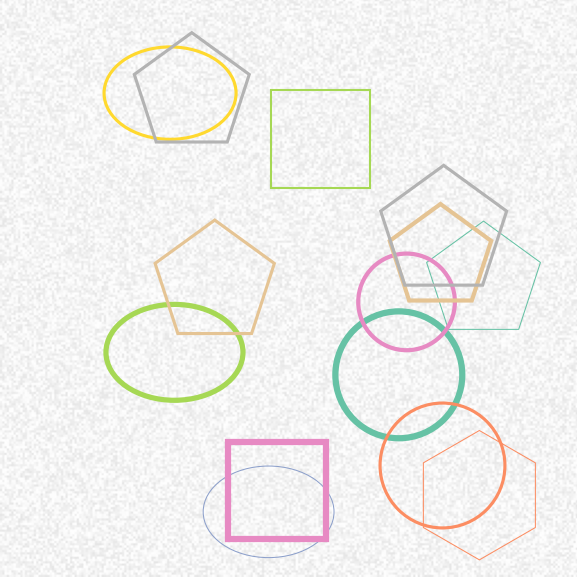[{"shape": "pentagon", "thickness": 0.5, "radius": 0.52, "center": [0.837, 0.513]}, {"shape": "circle", "thickness": 3, "radius": 0.55, "center": [0.691, 0.35]}, {"shape": "circle", "thickness": 1.5, "radius": 0.54, "center": [0.766, 0.193]}, {"shape": "hexagon", "thickness": 0.5, "radius": 0.56, "center": [0.83, 0.142]}, {"shape": "oval", "thickness": 0.5, "radius": 0.57, "center": [0.465, 0.113]}, {"shape": "circle", "thickness": 2, "radius": 0.42, "center": [0.704, 0.476]}, {"shape": "square", "thickness": 3, "radius": 0.42, "center": [0.48, 0.149]}, {"shape": "oval", "thickness": 2.5, "radius": 0.59, "center": [0.302, 0.389]}, {"shape": "square", "thickness": 1, "radius": 0.43, "center": [0.555, 0.758]}, {"shape": "oval", "thickness": 1.5, "radius": 0.57, "center": [0.294, 0.838]}, {"shape": "pentagon", "thickness": 2, "radius": 0.46, "center": [0.763, 0.553]}, {"shape": "pentagon", "thickness": 1.5, "radius": 0.54, "center": [0.372, 0.509]}, {"shape": "pentagon", "thickness": 1.5, "radius": 0.57, "center": [0.768, 0.598]}, {"shape": "pentagon", "thickness": 1.5, "radius": 0.52, "center": [0.332, 0.838]}]